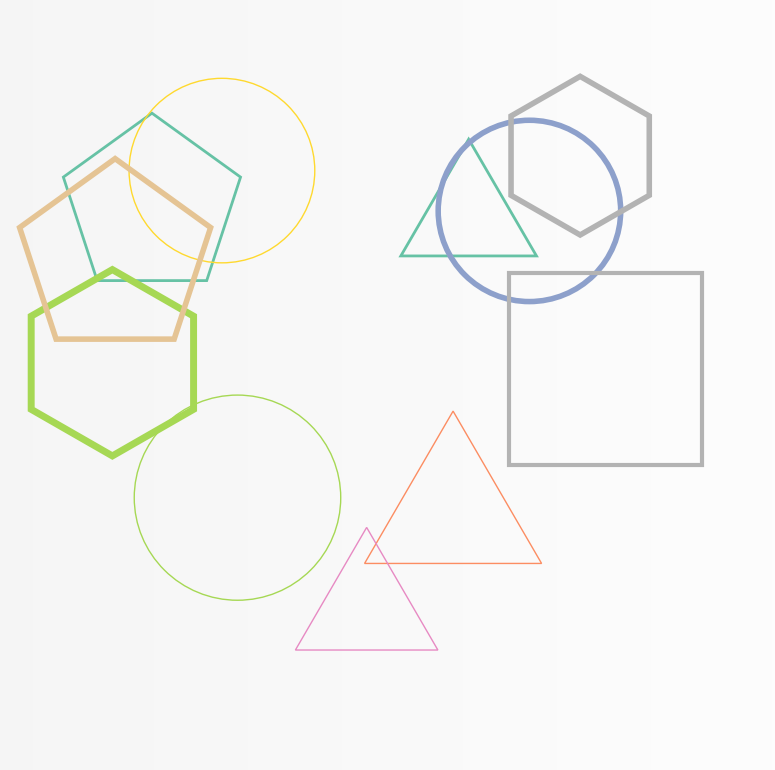[{"shape": "triangle", "thickness": 1, "radius": 0.51, "center": [0.605, 0.718]}, {"shape": "pentagon", "thickness": 1, "radius": 0.6, "center": [0.196, 0.733]}, {"shape": "triangle", "thickness": 0.5, "radius": 0.66, "center": [0.585, 0.334]}, {"shape": "circle", "thickness": 2, "radius": 0.59, "center": [0.683, 0.726]}, {"shape": "triangle", "thickness": 0.5, "radius": 0.53, "center": [0.473, 0.209]}, {"shape": "circle", "thickness": 0.5, "radius": 0.67, "center": [0.306, 0.354]}, {"shape": "hexagon", "thickness": 2.5, "radius": 0.6, "center": [0.145, 0.529]}, {"shape": "circle", "thickness": 0.5, "radius": 0.6, "center": [0.286, 0.778]}, {"shape": "pentagon", "thickness": 2, "radius": 0.65, "center": [0.149, 0.664]}, {"shape": "square", "thickness": 1.5, "radius": 0.62, "center": [0.781, 0.521]}, {"shape": "hexagon", "thickness": 2, "radius": 0.51, "center": [0.749, 0.798]}]